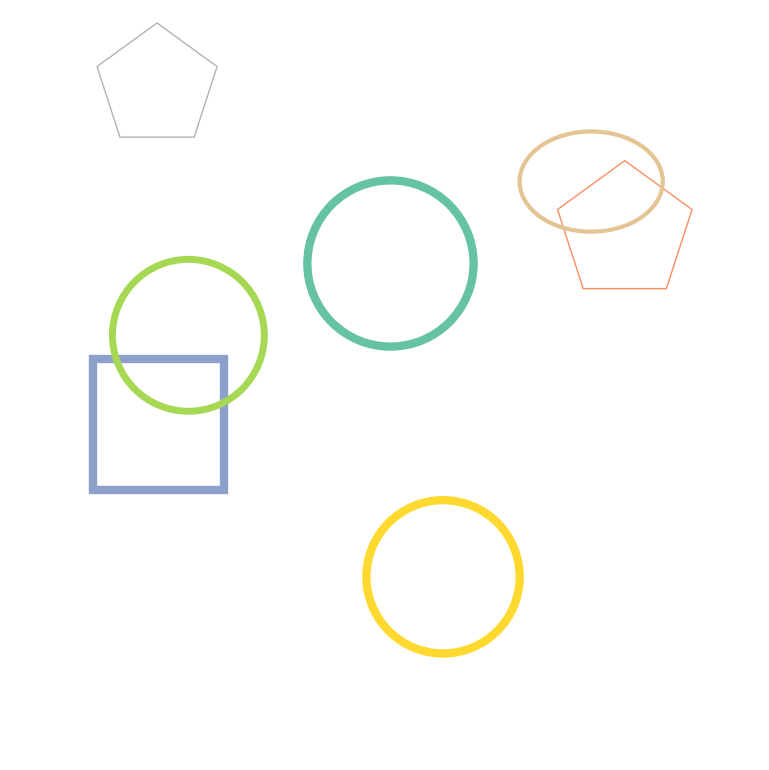[{"shape": "circle", "thickness": 3, "radius": 0.54, "center": [0.507, 0.658]}, {"shape": "pentagon", "thickness": 0.5, "radius": 0.46, "center": [0.811, 0.699]}, {"shape": "square", "thickness": 3, "radius": 0.43, "center": [0.206, 0.449]}, {"shape": "circle", "thickness": 2.5, "radius": 0.49, "center": [0.245, 0.565]}, {"shape": "circle", "thickness": 3, "radius": 0.5, "center": [0.575, 0.251]}, {"shape": "oval", "thickness": 1.5, "radius": 0.46, "center": [0.768, 0.764]}, {"shape": "pentagon", "thickness": 0.5, "radius": 0.41, "center": [0.204, 0.888]}]